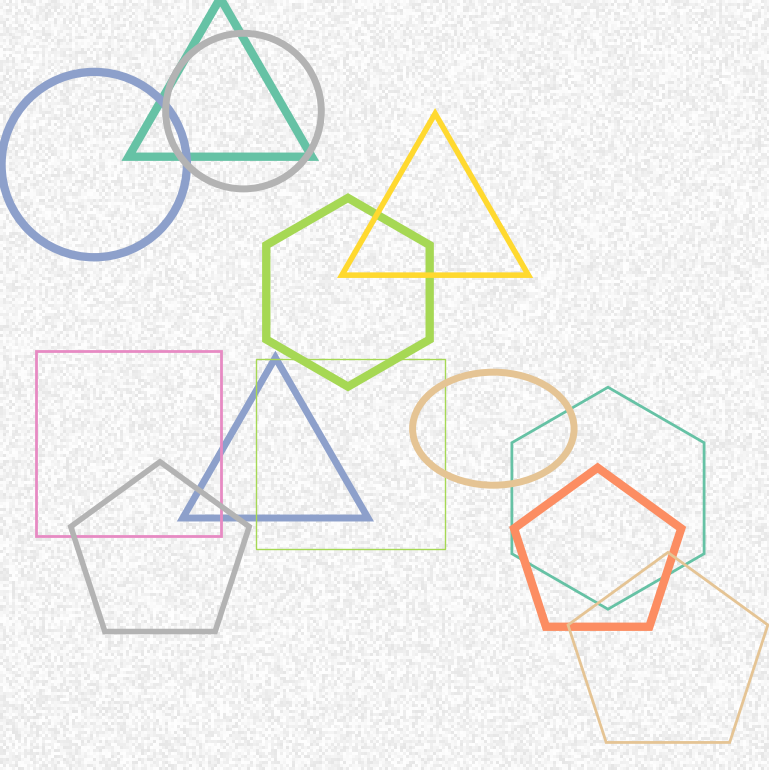[{"shape": "triangle", "thickness": 3, "radius": 0.69, "center": [0.286, 0.865]}, {"shape": "hexagon", "thickness": 1, "radius": 0.72, "center": [0.79, 0.353]}, {"shape": "pentagon", "thickness": 3, "radius": 0.57, "center": [0.776, 0.278]}, {"shape": "triangle", "thickness": 2.5, "radius": 0.69, "center": [0.358, 0.397]}, {"shape": "circle", "thickness": 3, "radius": 0.6, "center": [0.122, 0.786]}, {"shape": "square", "thickness": 1, "radius": 0.6, "center": [0.167, 0.424]}, {"shape": "square", "thickness": 0.5, "radius": 0.62, "center": [0.455, 0.411]}, {"shape": "hexagon", "thickness": 3, "radius": 0.61, "center": [0.452, 0.62]}, {"shape": "triangle", "thickness": 2, "radius": 0.7, "center": [0.565, 0.713]}, {"shape": "pentagon", "thickness": 1, "radius": 0.68, "center": [0.867, 0.146]}, {"shape": "oval", "thickness": 2.5, "radius": 0.52, "center": [0.641, 0.443]}, {"shape": "circle", "thickness": 2.5, "radius": 0.51, "center": [0.316, 0.856]}, {"shape": "pentagon", "thickness": 2, "radius": 0.61, "center": [0.208, 0.278]}]